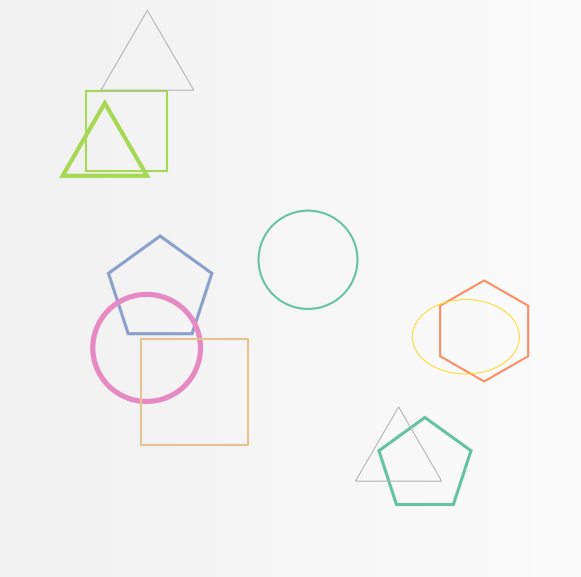[{"shape": "circle", "thickness": 1, "radius": 0.43, "center": [0.53, 0.549]}, {"shape": "pentagon", "thickness": 1.5, "radius": 0.42, "center": [0.731, 0.193]}, {"shape": "hexagon", "thickness": 1, "radius": 0.44, "center": [0.833, 0.426]}, {"shape": "pentagon", "thickness": 1.5, "radius": 0.47, "center": [0.276, 0.497]}, {"shape": "circle", "thickness": 2.5, "radius": 0.46, "center": [0.252, 0.397]}, {"shape": "square", "thickness": 1, "radius": 0.35, "center": [0.217, 0.772]}, {"shape": "triangle", "thickness": 2, "radius": 0.42, "center": [0.18, 0.737]}, {"shape": "oval", "thickness": 0.5, "radius": 0.46, "center": [0.801, 0.416]}, {"shape": "square", "thickness": 1, "radius": 0.46, "center": [0.334, 0.32]}, {"shape": "triangle", "thickness": 0.5, "radius": 0.46, "center": [0.254, 0.889]}, {"shape": "triangle", "thickness": 0.5, "radius": 0.43, "center": [0.686, 0.209]}]